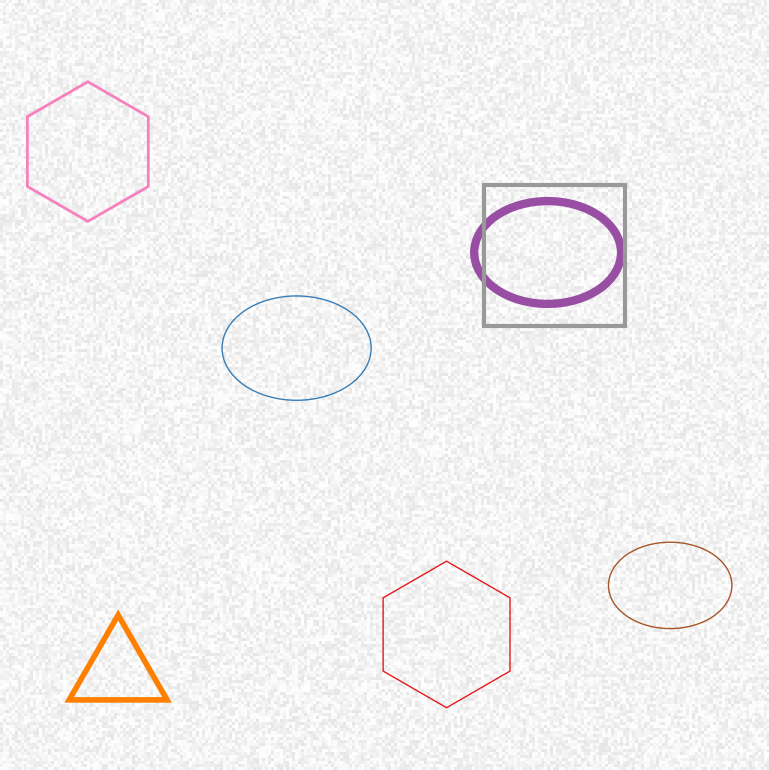[{"shape": "hexagon", "thickness": 0.5, "radius": 0.48, "center": [0.58, 0.176]}, {"shape": "oval", "thickness": 0.5, "radius": 0.48, "center": [0.385, 0.548]}, {"shape": "oval", "thickness": 3, "radius": 0.48, "center": [0.711, 0.672]}, {"shape": "triangle", "thickness": 2, "radius": 0.37, "center": [0.153, 0.128]}, {"shape": "oval", "thickness": 0.5, "radius": 0.4, "center": [0.87, 0.24]}, {"shape": "hexagon", "thickness": 1, "radius": 0.45, "center": [0.114, 0.803]}, {"shape": "square", "thickness": 1.5, "radius": 0.46, "center": [0.72, 0.668]}]